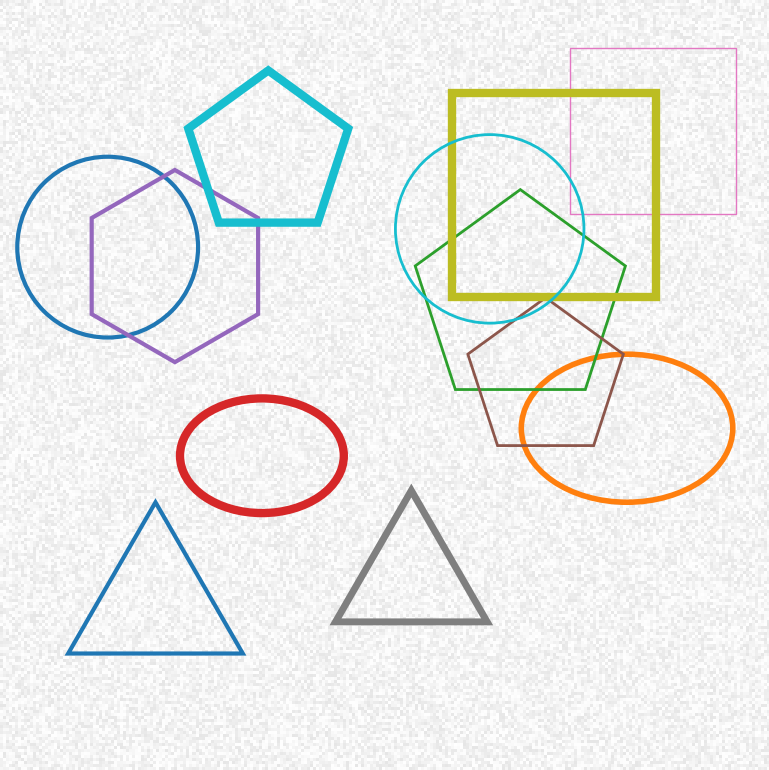[{"shape": "triangle", "thickness": 1.5, "radius": 0.65, "center": [0.202, 0.217]}, {"shape": "circle", "thickness": 1.5, "radius": 0.59, "center": [0.14, 0.679]}, {"shape": "oval", "thickness": 2, "radius": 0.69, "center": [0.814, 0.444]}, {"shape": "pentagon", "thickness": 1, "radius": 0.72, "center": [0.676, 0.61]}, {"shape": "oval", "thickness": 3, "radius": 0.53, "center": [0.34, 0.408]}, {"shape": "hexagon", "thickness": 1.5, "radius": 0.62, "center": [0.227, 0.654]}, {"shape": "pentagon", "thickness": 1, "radius": 0.53, "center": [0.709, 0.507]}, {"shape": "square", "thickness": 0.5, "radius": 0.54, "center": [0.848, 0.83]}, {"shape": "triangle", "thickness": 2.5, "radius": 0.57, "center": [0.534, 0.249]}, {"shape": "square", "thickness": 3, "radius": 0.66, "center": [0.719, 0.747]}, {"shape": "circle", "thickness": 1, "radius": 0.61, "center": [0.636, 0.703]}, {"shape": "pentagon", "thickness": 3, "radius": 0.55, "center": [0.348, 0.799]}]